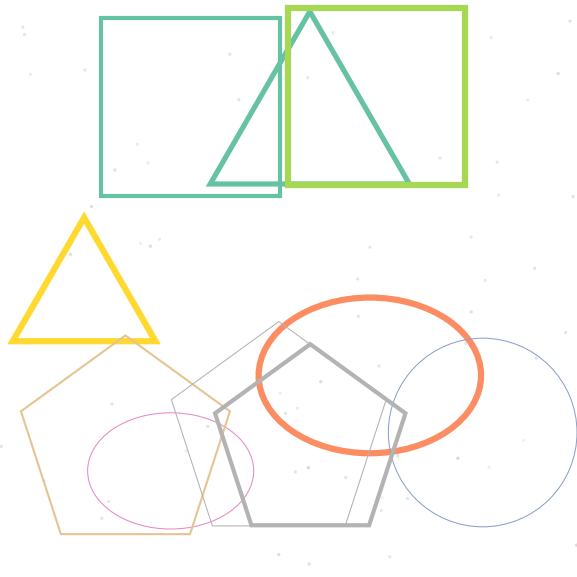[{"shape": "triangle", "thickness": 2.5, "radius": 1.0, "center": [0.536, 0.78]}, {"shape": "square", "thickness": 2, "radius": 0.77, "center": [0.33, 0.814]}, {"shape": "oval", "thickness": 3, "radius": 0.96, "center": [0.64, 0.349]}, {"shape": "circle", "thickness": 0.5, "radius": 0.82, "center": [0.836, 0.25]}, {"shape": "oval", "thickness": 0.5, "radius": 0.72, "center": [0.296, 0.184]}, {"shape": "square", "thickness": 3, "radius": 0.77, "center": [0.652, 0.832]}, {"shape": "triangle", "thickness": 3, "radius": 0.71, "center": [0.146, 0.48]}, {"shape": "pentagon", "thickness": 1, "radius": 0.95, "center": [0.217, 0.228]}, {"shape": "pentagon", "thickness": 0.5, "radius": 0.98, "center": [0.483, 0.247]}, {"shape": "pentagon", "thickness": 2, "radius": 0.87, "center": [0.537, 0.23]}]